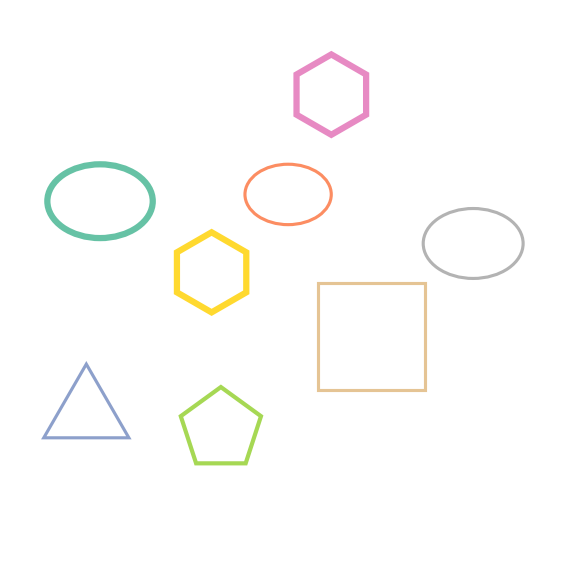[{"shape": "oval", "thickness": 3, "radius": 0.46, "center": [0.173, 0.651]}, {"shape": "oval", "thickness": 1.5, "radius": 0.37, "center": [0.499, 0.662]}, {"shape": "triangle", "thickness": 1.5, "radius": 0.43, "center": [0.149, 0.284]}, {"shape": "hexagon", "thickness": 3, "radius": 0.35, "center": [0.574, 0.835]}, {"shape": "pentagon", "thickness": 2, "radius": 0.37, "center": [0.382, 0.256]}, {"shape": "hexagon", "thickness": 3, "radius": 0.35, "center": [0.366, 0.528]}, {"shape": "square", "thickness": 1.5, "radius": 0.46, "center": [0.644, 0.417]}, {"shape": "oval", "thickness": 1.5, "radius": 0.43, "center": [0.819, 0.578]}]